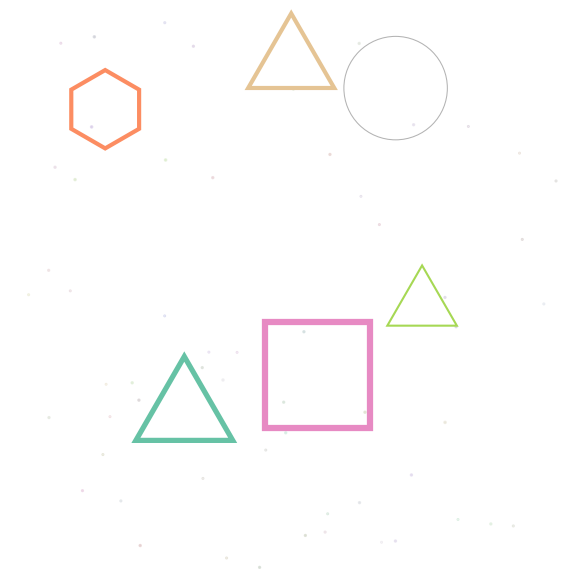[{"shape": "triangle", "thickness": 2.5, "radius": 0.48, "center": [0.319, 0.285]}, {"shape": "hexagon", "thickness": 2, "radius": 0.34, "center": [0.182, 0.81]}, {"shape": "square", "thickness": 3, "radius": 0.46, "center": [0.55, 0.35]}, {"shape": "triangle", "thickness": 1, "radius": 0.35, "center": [0.731, 0.47]}, {"shape": "triangle", "thickness": 2, "radius": 0.43, "center": [0.504, 0.89]}, {"shape": "circle", "thickness": 0.5, "radius": 0.45, "center": [0.685, 0.847]}]